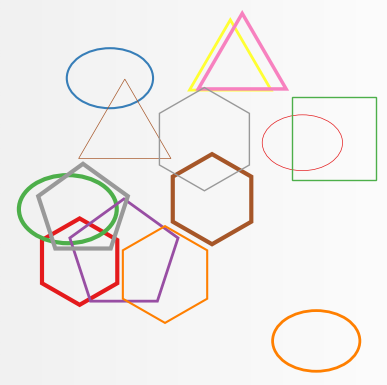[{"shape": "hexagon", "thickness": 3, "radius": 0.56, "center": [0.206, 0.32]}, {"shape": "oval", "thickness": 0.5, "radius": 0.52, "center": [0.78, 0.629]}, {"shape": "oval", "thickness": 1.5, "radius": 0.56, "center": [0.284, 0.797]}, {"shape": "square", "thickness": 1, "radius": 0.54, "center": [0.863, 0.64]}, {"shape": "oval", "thickness": 3, "radius": 0.63, "center": [0.175, 0.457]}, {"shape": "pentagon", "thickness": 2, "radius": 0.73, "center": [0.32, 0.337]}, {"shape": "hexagon", "thickness": 1.5, "radius": 0.63, "center": [0.426, 0.287]}, {"shape": "oval", "thickness": 2, "radius": 0.56, "center": [0.816, 0.114]}, {"shape": "triangle", "thickness": 2, "radius": 0.61, "center": [0.594, 0.827]}, {"shape": "hexagon", "thickness": 3, "radius": 0.59, "center": [0.547, 0.483]}, {"shape": "triangle", "thickness": 0.5, "radius": 0.69, "center": [0.322, 0.657]}, {"shape": "triangle", "thickness": 2.5, "radius": 0.65, "center": [0.625, 0.834]}, {"shape": "hexagon", "thickness": 1, "radius": 0.67, "center": [0.528, 0.638]}, {"shape": "pentagon", "thickness": 3, "radius": 0.61, "center": [0.214, 0.453]}]